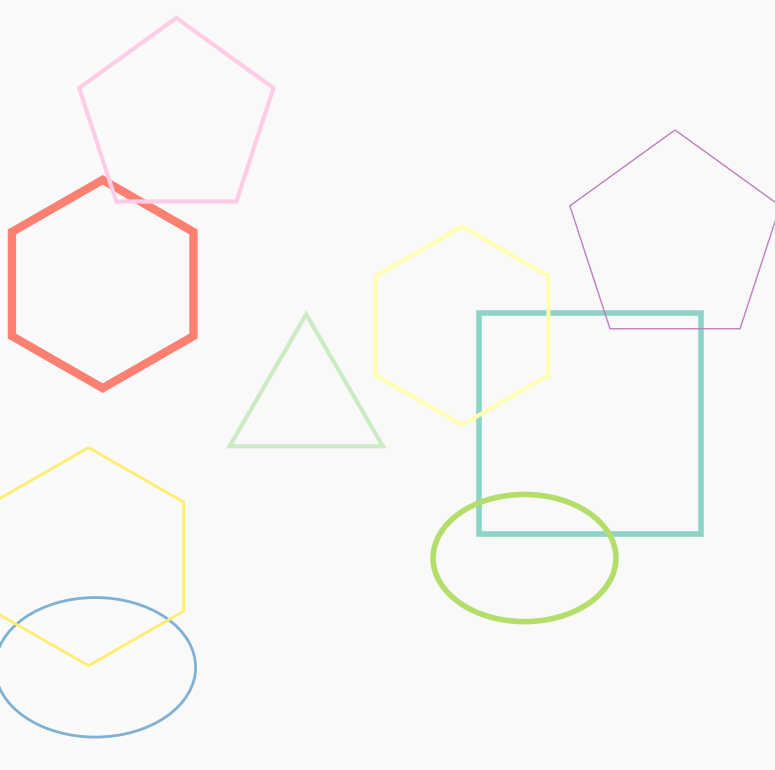[{"shape": "square", "thickness": 2, "radius": 0.72, "center": [0.762, 0.45]}, {"shape": "hexagon", "thickness": 1.5, "radius": 0.64, "center": [0.596, 0.577]}, {"shape": "hexagon", "thickness": 3, "radius": 0.68, "center": [0.133, 0.631]}, {"shape": "oval", "thickness": 1, "radius": 0.65, "center": [0.123, 0.133]}, {"shape": "oval", "thickness": 2, "radius": 0.59, "center": [0.677, 0.275]}, {"shape": "pentagon", "thickness": 1.5, "radius": 0.66, "center": [0.228, 0.845]}, {"shape": "pentagon", "thickness": 0.5, "radius": 0.71, "center": [0.871, 0.689]}, {"shape": "triangle", "thickness": 1.5, "radius": 0.57, "center": [0.395, 0.478]}, {"shape": "hexagon", "thickness": 1, "radius": 0.71, "center": [0.114, 0.277]}]